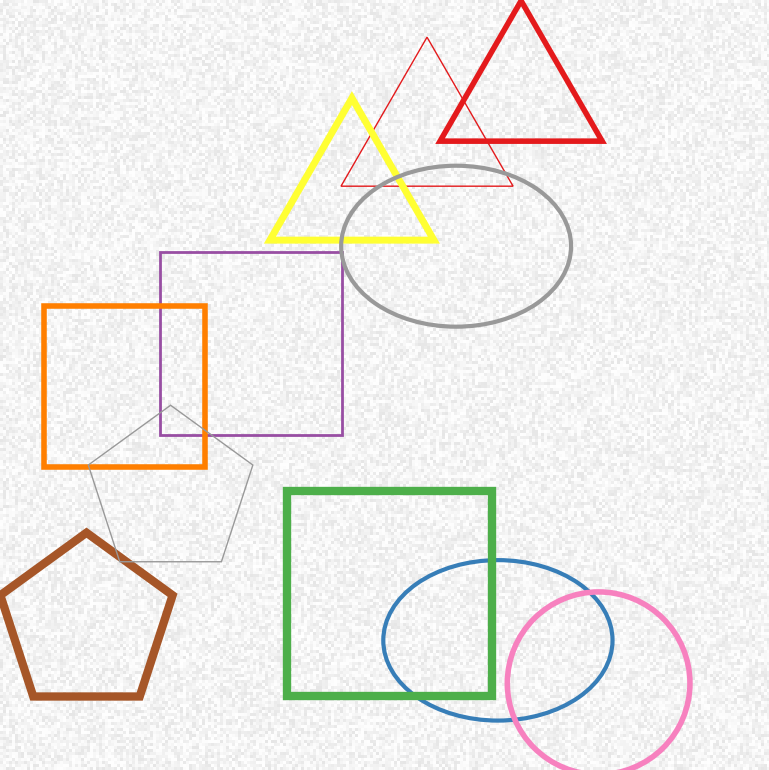[{"shape": "triangle", "thickness": 0.5, "radius": 0.65, "center": [0.555, 0.823]}, {"shape": "triangle", "thickness": 2, "radius": 0.61, "center": [0.677, 0.877]}, {"shape": "oval", "thickness": 1.5, "radius": 0.74, "center": [0.647, 0.168]}, {"shape": "square", "thickness": 3, "radius": 0.67, "center": [0.506, 0.229]}, {"shape": "square", "thickness": 1, "radius": 0.59, "center": [0.325, 0.554]}, {"shape": "square", "thickness": 2, "radius": 0.52, "center": [0.162, 0.498]}, {"shape": "triangle", "thickness": 2.5, "radius": 0.62, "center": [0.457, 0.75]}, {"shape": "pentagon", "thickness": 3, "radius": 0.59, "center": [0.112, 0.191]}, {"shape": "circle", "thickness": 2, "radius": 0.59, "center": [0.777, 0.113]}, {"shape": "oval", "thickness": 1.5, "radius": 0.75, "center": [0.592, 0.68]}, {"shape": "pentagon", "thickness": 0.5, "radius": 0.56, "center": [0.222, 0.361]}]